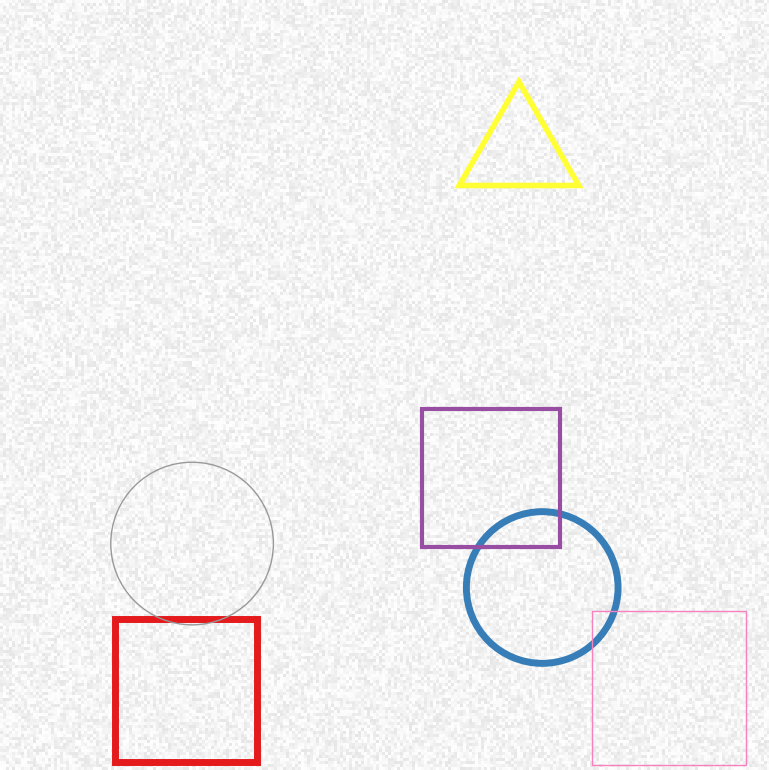[{"shape": "square", "thickness": 2.5, "radius": 0.46, "center": [0.242, 0.103]}, {"shape": "circle", "thickness": 2.5, "radius": 0.49, "center": [0.704, 0.237]}, {"shape": "square", "thickness": 1.5, "radius": 0.45, "center": [0.637, 0.379]}, {"shape": "triangle", "thickness": 2, "radius": 0.45, "center": [0.674, 0.804]}, {"shape": "square", "thickness": 0.5, "radius": 0.5, "center": [0.869, 0.106]}, {"shape": "circle", "thickness": 0.5, "radius": 0.53, "center": [0.249, 0.294]}]